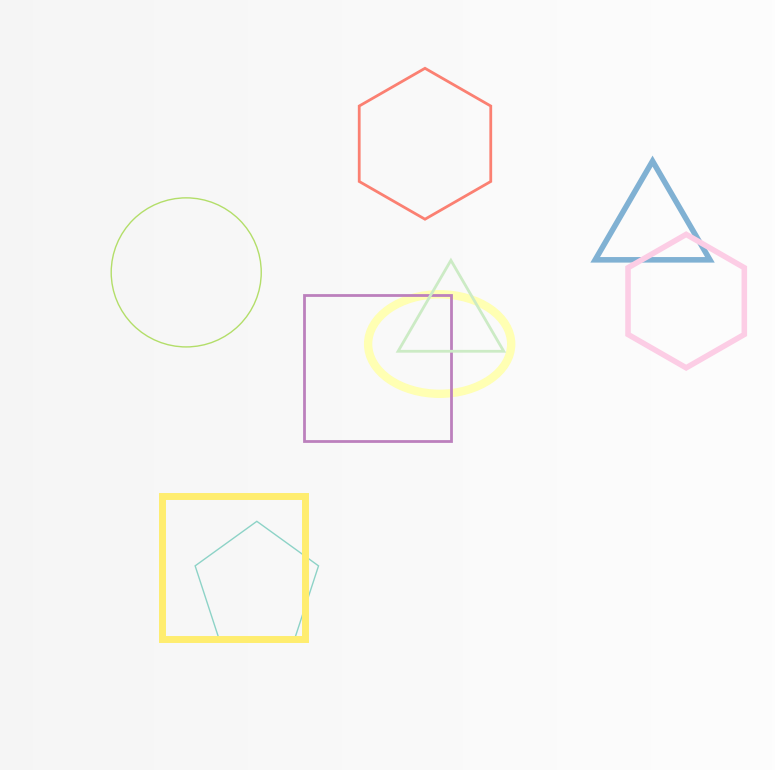[{"shape": "pentagon", "thickness": 0.5, "radius": 0.42, "center": [0.331, 0.239]}, {"shape": "oval", "thickness": 3, "radius": 0.46, "center": [0.567, 0.553]}, {"shape": "hexagon", "thickness": 1, "radius": 0.49, "center": [0.548, 0.813]}, {"shape": "triangle", "thickness": 2, "radius": 0.43, "center": [0.842, 0.705]}, {"shape": "circle", "thickness": 0.5, "radius": 0.48, "center": [0.24, 0.646]}, {"shape": "hexagon", "thickness": 2, "radius": 0.43, "center": [0.885, 0.609]}, {"shape": "square", "thickness": 1, "radius": 0.47, "center": [0.487, 0.522]}, {"shape": "triangle", "thickness": 1, "radius": 0.39, "center": [0.582, 0.583]}, {"shape": "square", "thickness": 2.5, "radius": 0.46, "center": [0.301, 0.263]}]